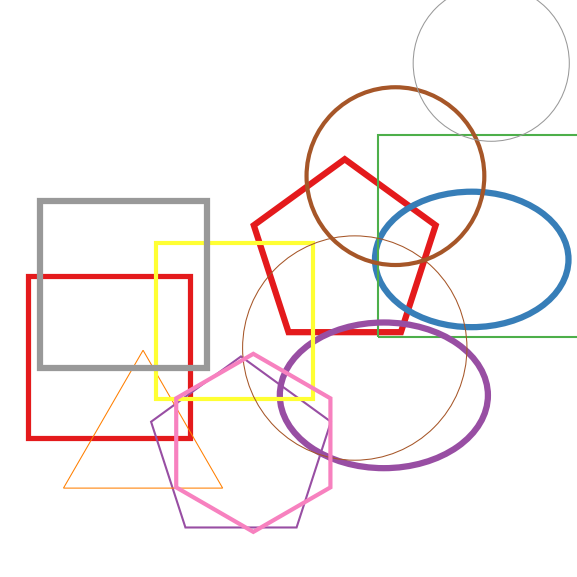[{"shape": "square", "thickness": 2.5, "radius": 0.7, "center": [0.189, 0.38]}, {"shape": "pentagon", "thickness": 3, "radius": 0.83, "center": [0.597, 0.558]}, {"shape": "oval", "thickness": 3, "radius": 0.84, "center": [0.817, 0.55]}, {"shape": "square", "thickness": 1, "radius": 0.87, "center": [0.83, 0.591]}, {"shape": "oval", "thickness": 3, "radius": 0.9, "center": [0.665, 0.315]}, {"shape": "pentagon", "thickness": 1, "radius": 0.82, "center": [0.417, 0.218]}, {"shape": "triangle", "thickness": 0.5, "radius": 0.8, "center": [0.248, 0.234]}, {"shape": "square", "thickness": 2, "radius": 0.68, "center": [0.406, 0.443]}, {"shape": "circle", "thickness": 2, "radius": 0.77, "center": [0.685, 0.694]}, {"shape": "circle", "thickness": 0.5, "radius": 0.97, "center": [0.614, 0.396]}, {"shape": "hexagon", "thickness": 2, "radius": 0.77, "center": [0.439, 0.232]}, {"shape": "square", "thickness": 3, "radius": 0.72, "center": [0.214, 0.507]}, {"shape": "circle", "thickness": 0.5, "radius": 0.68, "center": [0.851, 0.89]}]